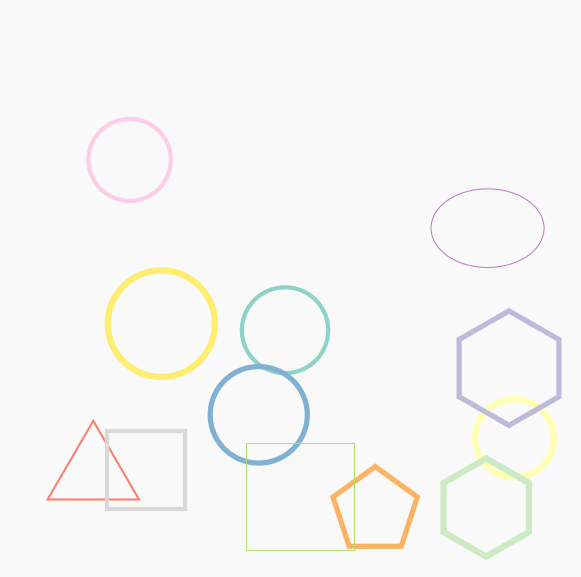[{"shape": "circle", "thickness": 2, "radius": 0.37, "center": [0.49, 0.427]}, {"shape": "circle", "thickness": 3, "radius": 0.34, "center": [0.885, 0.24]}, {"shape": "hexagon", "thickness": 2.5, "radius": 0.5, "center": [0.876, 0.362]}, {"shape": "triangle", "thickness": 1, "radius": 0.45, "center": [0.16, 0.18]}, {"shape": "circle", "thickness": 2.5, "radius": 0.42, "center": [0.445, 0.281]}, {"shape": "pentagon", "thickness": 2.5, "radius": 0.38, "center": [0.645, 0.115]}, {"shape": "square", "thickness": 0.5, "radius": 0.46, "center": [0.516, 0.139]}, {"shape": "circle", "thickness": 2, "radius": 0.35, "center": [0.223, 0.722]}, {"shape": "square", "thickness": 2, "radius": 0.34, "center": [0.251, 0.185]}, {"shape": "oval", "thickness": 0.5, "radius": 0.49, "center": [0.839, 0.604]}, {"shape": "hexagon", "thickness": 3, "radius": 0.42, "center": [0.837, 0.12]}, {"shape": "circle", "thickness": 3, "radius": 0.46, "center": [0.278, 0.439]}]